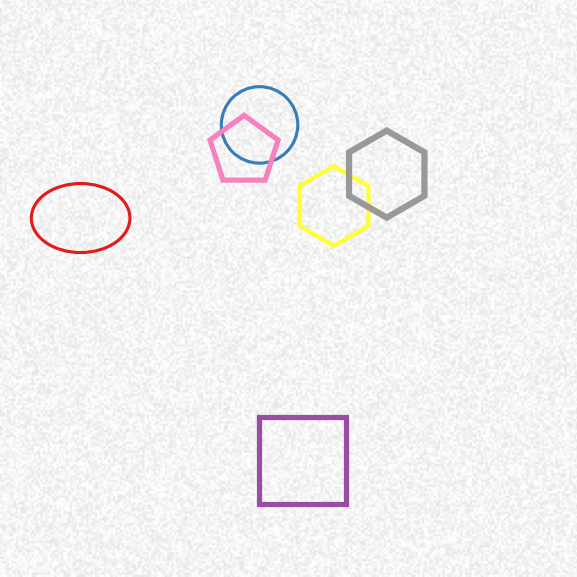[{"shape": "oval", "thickness": 1.5, "radius": 0.43, "center": [0.14, 0.622]}, {"shape": "circle", "thickness": 1.5, "radius": 0.33, "center": [0.449, 0.783]}, {"shape": "square", "thickness": 2.5, "radius": 0.38, "center": [0.524, 0.201]}, {"shape": "hexagon", "thickness": 2, "radius": 0.35, "center": [0.578, 0.642]}, {"shape": "pentagon", "thickness": 2.5, "radius": 0.31, "center": [0.423, 0.737]}, {"shape": "hexagon", "thickness": 3, "radius": 0.38, "center": [0.67, 0.698]}]